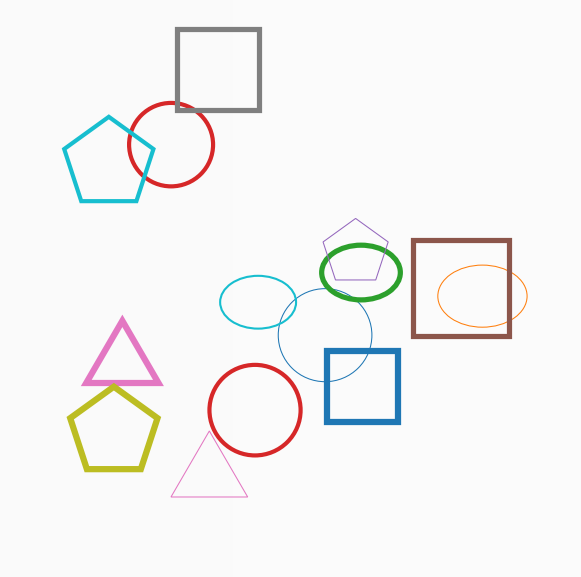[{"shape": "square", "thickness": 3, "radius": 0.31, "center": [0.624, 0.33]}, {"shape": "circle", "thickness": 0.5, "radius": 0.4, "center": [0.559, 0.419]}, {"shape": "oval", "thickness": 0.5, "radius": 0.38, "center": [0.83, 0.486]}, {"shape": "oval", "thickness": 2.5, "radius": 0.34, "center": [0.621, 0.527]}, {"shape": "circle", "thickness": 2, "radius": 0.36, "center": [0.294, 0.749]}, {"shape": "circle", "thickness": 2, "radius": 0.39, "center": [0.439, 0.289]}, {"shape": "pentagon", "thickness": 0.5, "radius": 0.29, "center": [0.612, 0.562]}, {"shape": "square", "thickness": 2.5, "radius": 0.41, "center": [0.793, 0.5]}, {"shape": "triangle", "thickness": 3, "radius": 0.36, "center": [0.211, 0.372]}, {"shape": "triangle", "thickness": 0.5, "radius": 0.38, "center": [0.36, 0.177]}, {"shape": "square", "thickness": 2.5, "radius": 0.35, "center": [0.374, 0.879]}, {"shape": "pentagon", "thickness": 3, "radius": 0.39, "center": [0.196, 0.251]}, {"shape": "pentagon", "thickness": 2, "radius": 0.4, "center": [0.187, 0.716]}, {"shape": "oval", "thickness": 1, "radius": 0.33, "center": [0.444, 0.476]}]